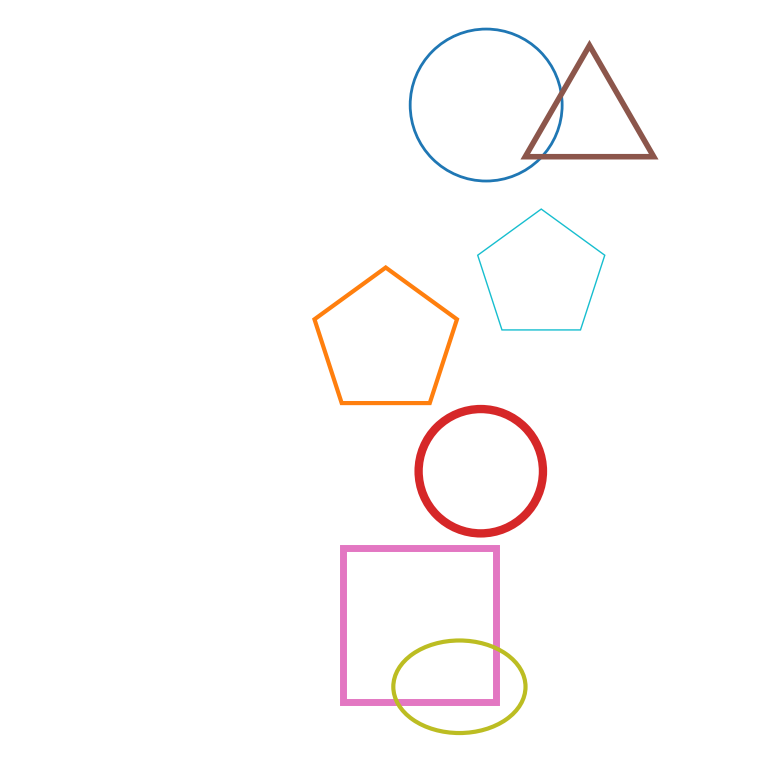[{"shape": "circle", "thickness": 1, "radius": 0.49, "center": [0.631, 0.864]}, {"shape": "pentagon", "thickness": 1.5, "radius": 0.49, "center": [0.501, 0.555]}, {"shape": "circle", "thickness": 3, "radius": 0.4, "center": [0.624, 0.388]}, {"shape": "triangle", "thickness": 2, "radius": 0.48, "center": [0.766, 0.845]}, {"shape": "square", "thickness": 2.5, "radius": 0.5, "center": [0.545, 0.189]}, {"shape": "oval", "thickness": 1.5, "radius": 0.43, "center": [0.597, 0.108]}, {"shape": "pentagon", "thickness": 0.5, "radius": 0.43, "center": [0.703, 0.642]}]